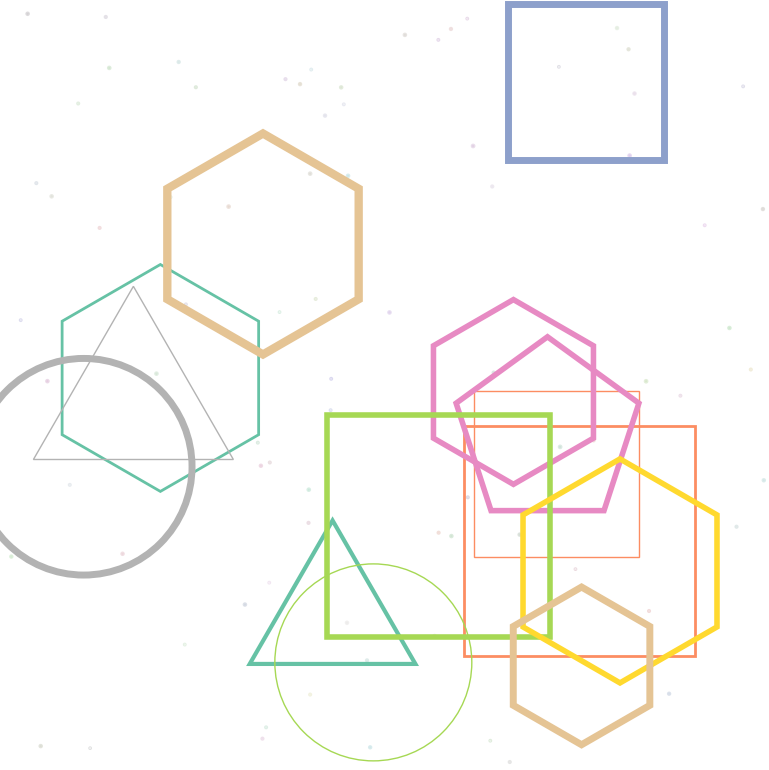[{"shape": "hexagon", "thickness": 1, "radius": 0.74, "center": [0.208, 0.509]}, {"shape": "triangle", "thickness": 1.5, "radius": 0.62, "center": [0.432, 0.2]}, {"shape": "square", "thickness": 1, "radius": 0.75, "center": [0.753, 0.297]}, {"shape": "square", "thickness": 0.5, "radius": 0.54, "center": [0.723, 0.384]}, {"shape": "square", "thickness": 2.5, "radius": 0.51, "center": [0.761, 0.893]}, {"shape": "hexagon", "thickness": 2, "radius": 0.6, "center": [0.667, 0.491]}, {"shape": "pentagon", "thickness": 2, "radius": 0.62, "center": [0.711, 0.438]}, {"shape": "square", "thickness": 2, "radius": 0.72, "center": [0.569, 0.317]}, {"shape": "circle", "thickness": 0.5, "radius": 0.64, "center": [0.485, 0.14]}, {"shape": "hexagon", "thickness": 2, "radius": 0.73, "center": [0.805, 0.259]}, {"shape": "hexagon", "thickness": 3, "radius": 0.72, "center": [0.342, 0.683]}, {"shape": "hexagon", "thickness": 2.5, "radius": 0.51, "center": [0.755, 0.135]}, {"shape": "triangle", "thickness": 0.5, "radius": 0.75, "center": [0.173, 0.478]}, {"shape": "circle", "thickness": 2.5, "radius": 0.7, "center": [0.109, 0.394]}]